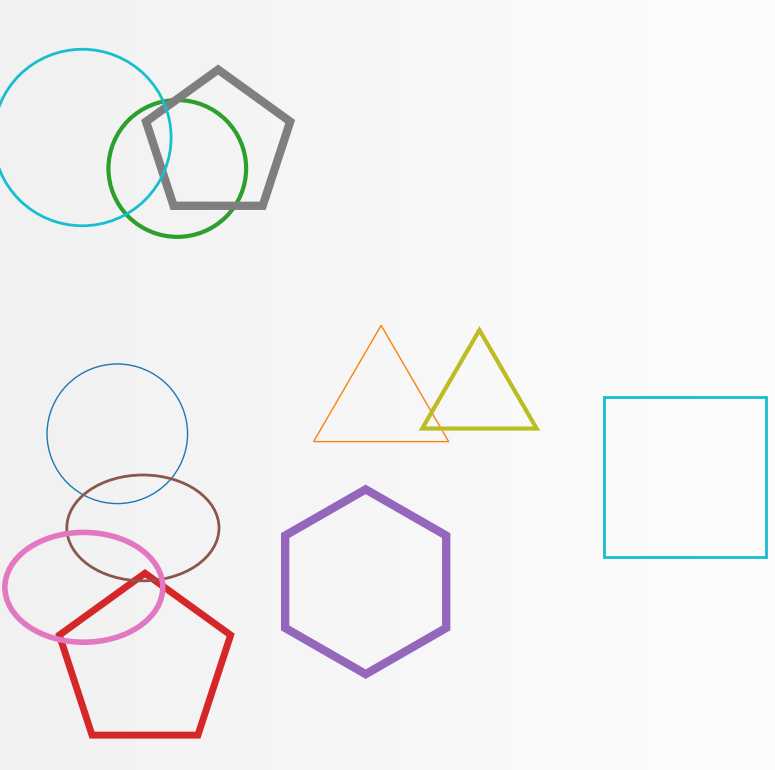[{"shape": "circle", "thickness": 0.5, "radius": 0.45, "center": [0.151, 0.437]}, {"shape": "triangle", "thickness": 0.5, "radius": 0.5, "center": [0.492, 0.477]}, {"shape": "circle", "thickness": 1.5, "radius": 0.44, "center": [0.229, 0.781]}, {"shape": "pentagon", "thickness": 2.5, "radius": 0.58, "center": [0.187, 0.139]}, {"shape": "hexagon", "thickness": 3, "radius": 0.6, "center": [0.472, 0.244]}, {"shape": "oval", "thickness": 1, "radius": 0.49, "center": [0.184, 0.314]}, {"shape": "oval", "thickness": 2, "radius": 0.51, "center": [0.108, 0.237]}, {"shape": "pentagon", "thickness": 3, "radius": 0.49, "center": [0.281, 0.812]}, {"shape": "triangle", "thickness": 1.5, "radius": 0.43, "center": [0.619, 0.486]}, {"shape": "circle", "thickness": 1, "radius": 0.57, "center": [0.106, 0.821]}, {"shape": "square", "thickness": 1, "radius": 0.52, "center": [0.884, 0.38]}]